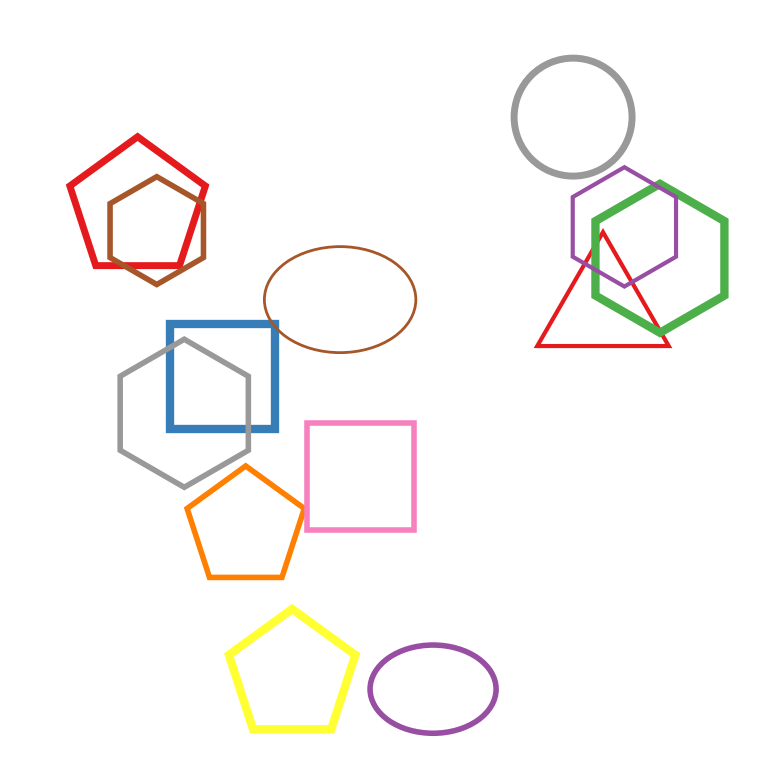[{"shape": "triangle", "thickness": 1.5, "radius": 0.49, "center": [0.783, 0.6]}, {"shape": "pentagon", "thickness": 2.5, "radius": 0.46, "center": [0.179, 0.73]}, {"shape": "square", "thickness": 3, "radius": 0.34, "center": [0.289, 0.511]}, {"shape": "hexagon", "thickness": 3, "radius": 0.48, "center": [0.857, 0.665]}, {"shape": "hexagon", "thickness": 1.5, "radius": 0.39, "center": [0.811, 0.705]}, {"shape": "oval", "thickness": 2, "radius": 0.41, "center": [0.562, 0.105]}, {"shape": "pentagon", "thickness": 2, "radius": 0.4, "center": [0.319, 0.315]}, {"shape": "pentagon", "thickness": 3, "radius": 0.43, "center": [0.379, 0.123]}, {"shape": "oval", "thickness": 1, "radius": 0.49, "center": [0.442, 0.611]}, {"shape": "hexagon", "thickness": 2, "radius": 0.35, "center": [0.204, 0.701]}, {"shape": "square", "thickness": 2, "radius": 0.35, "center": [0.468, 0.382]}, {"shape": "circle", "thickness": 2.5, "radius": 0.38, "center": [0.744, 0.848]}, {"shape": "hexagon", "thickness": 2, "radius": 0.48, "center": [0.239, 0.463]}]